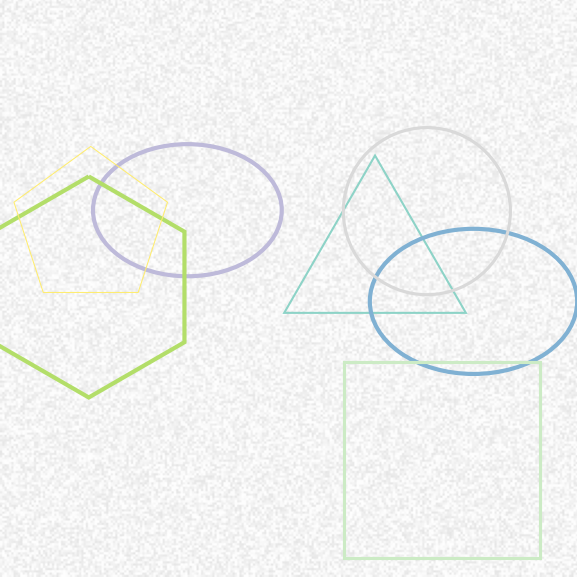[{"shape": "triangle", "thickness": 1, "radius": 0.91, "center": [0.649, 0.548]}, {"shape": "oval", "thickness": 2, "radius": 0.82, "center": [0.324, 0.635]}, {"shape": "oval", "thickness": 2, "radius": 0.9, "center": [0.82, 0.477]}, {"shape": "hexagon", "thickness": 2, "radius": 0.96, "center": [0.154, 0.502]}, {"shape": "circle", "thickness": 1.5, "radius": 0.72, "center": [0.739, 0.634]}, {"shape": "square", "thickness": 1.5, "radius": 0.85, "center": [0.766, 0.202]}, {"shape": "pentagon", "thickness": 0.5, "radius": 0.7, "center": [0.157, 0.606]}]